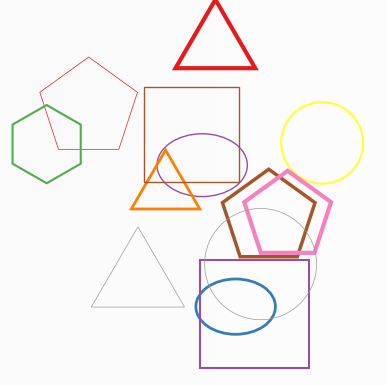[{"shape": "triangle", "thickness": 3, "radius": 0.59, "center": [0.556, 0.882]}, {"shape": "pentagon", "thickness": 0.5, "radius": 0.66, "center": [0.229, 0.719]}, {"shape": "oval", "thickness": 2, "radius": 0.51, "center": [0.608, 0.204]}, {"shape": "hexagon", "thickness": 1.5, "radius": 0.51, "center": [0.12, 0.626]}, {"shape": "square", "thickness": 1.5, "radius": 0.7, "center": [0.656, 0.185]}, {"shape": "oval", "thickness": 1, "radius": 0.58, "center": [0.522, 0.571]}, {"shape": "triangle", "thickness": 2, "radius": 0.51, "center": [0.427, 0.508]}, {"shape": "circle", "thickness": 1.5, "radius": 0.53, "center": [0.831, 0.629]}, {"shape": "pentagon", "thickness": 2.5, "radius": 0.63, "center": [0.694, 0.435]}, {"shape": "square", "thickness": 1, "radius": 0.62, "center": [0.494, 0.651]}, {"shape": "pentagon", "thickness": 3, "radius": 0.59, "center": [0.742, 0.439]}, {"shape": "triangle", "thickness": 0.5, "radius": 0.69, "center": [0.356, 0.272]}, {"shape": "circle", "thickness": 0.5, "radius": 0.72, "center": [0.673, 0.314]}]